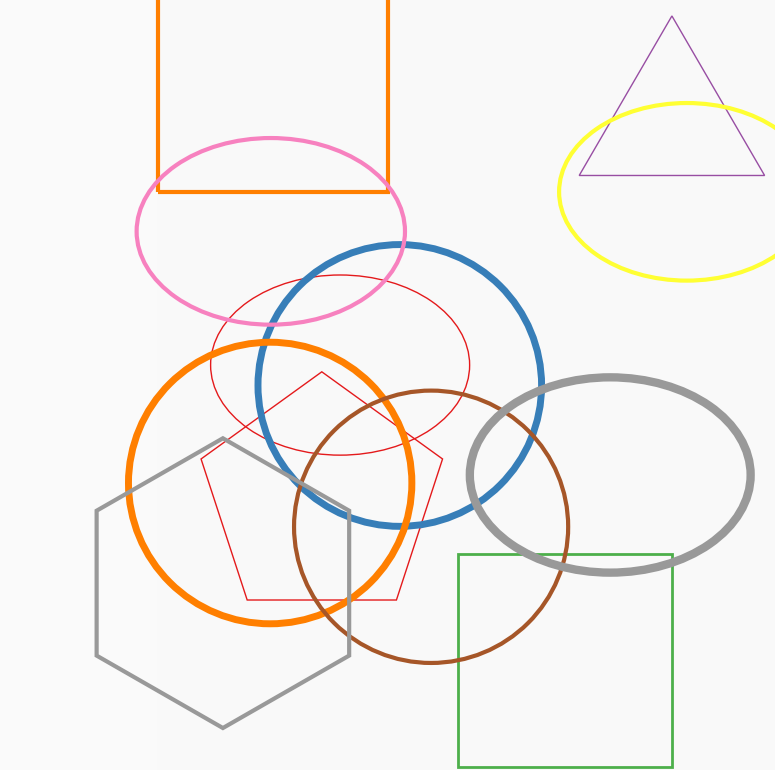[{"shape": "oval", "thickness": 0.5, "radius": 0.84, "center": [0.439, 0.526]}, {"shape": "pentagon", "thickness": 0.5, "radius": 0.82, "center": [0.415, 0.353]}, {"shape": "circle", "thickness": 2.5, "radius": 0.91, "center": [0.516, 0.499]}, {"shape": "square", "thickness": 1, "radius": 0.69, "center": [0.729, 0.142]}, {"shape": "triangle", "thickness": 0.5, "radius": 0.69, "center": [0.867, 0.841]}, {"shape": "circle", "thickness": 2.5, "radius": 0.91, "center": [0.349, 0.373]}, {"shape": "square", "thickness": 1.5, "radius": 0.74, "center": [0.352, 0.9]}, {"shape": "oval", "thickness": 1.5, "radius": 0.82, "center": [0.886, 0.751]}, {"shape": "circle", "thickness": 1.5, "radius": 0.88, "center": [0.556, 0.316]}, {"shape": "oval", "thickness": 1.5, "radius": 0.87, "center": [0.349, 0.7]}, {"shape": "hexagon", "thickness": 1.5, "radius": 0.94, "center": [0.288, 0.243]}, {"shape": "oval", "thickness": 3, "radius": 0.91, "center": [0.787, 0.383]}]